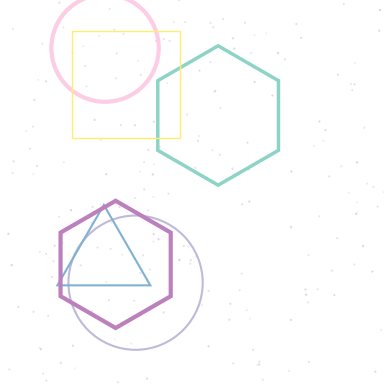[{"shape": "hexagon", "thickness": 2.5, "radius": 0.9, "center": [0.567, 0.7]}, {"shape": "circle", "thickness": 1.5, "radius": 0.87, "center": [0.352, 0.266]}, {"shape": "triangle", "thickness": 1.5, "radius": 0.7, "center": [0.27, 0.329]}, {"shape": "circle", "thickness": 3, "radius": 0.7, "center": [0.273, 0.875]}, {"shape": "hexagon", "thickness": 3, "radius": 0.83, "center": [0.3, 0.313]}, {"shape": "square", "thickness": 1, "radius": 0.7, "center": [0.327, 0.78]}]